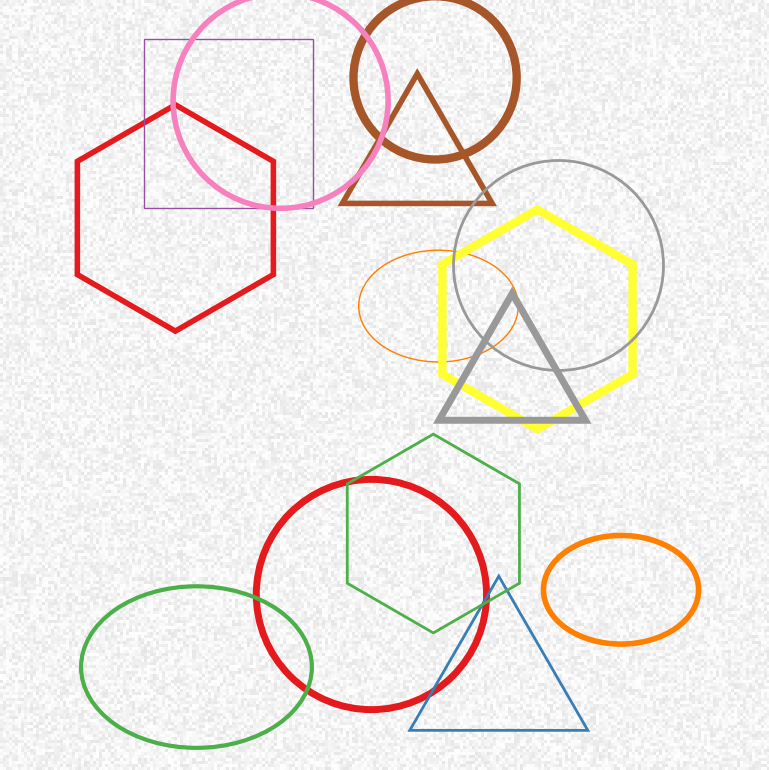[{"shape": "circle", "thickness": 2.5, "radius": 0.75, "center": [0.482, 0.228]}, {"shape": "hexagon", "thickness": 2, "radius": 0.73, "center": [0.228, 0.717]}, {"shape": "triangle", "thickness": 1, "radius": 0.67, "center": [0.648, 0.118]}, {"shape": "oval", "thickness": 1.5, "radius": 0.75, "center": [0.255, 0.134]}, {"shape": "hexagon", "thickness": 1, "radius": 0.65, "center": [0.563, 0.307]}, {"shape": "square", "thickness": 0.5, "radius": 0.55, "center": [0.296, 0.84]}, {"shape": "oval", "thickness": 2, "radius": 0.5, "center": [0.807, 0.234]}, {"shape": "oval", "thickness": 0.5, "radius": 0.52, "center": [0.569, 0.602]}, {"shape": "hexagon", "thickness": 3, "radius": 0.71, "center": [0.698, 0.585]}, {"shape": "circle", "thickness": 3, "radius": 0.53, "center": [0.565, 0.899]}, {"shape": "triangle", "thickness": 2, "radius": 0.56, "center": [0.542, 0.792]}, {"shape": "circle", "thickness": 2, "radius": 0.7, "center": [0.364, 0.869]}, {"shape": "circle", "thickness": 1, "radius": 0.68, "center": [0.725, 0.655]}, {"shape": "triangle", "thickness": 2.5, "radius": 0.55, "center": [0.665, 0.509]}]